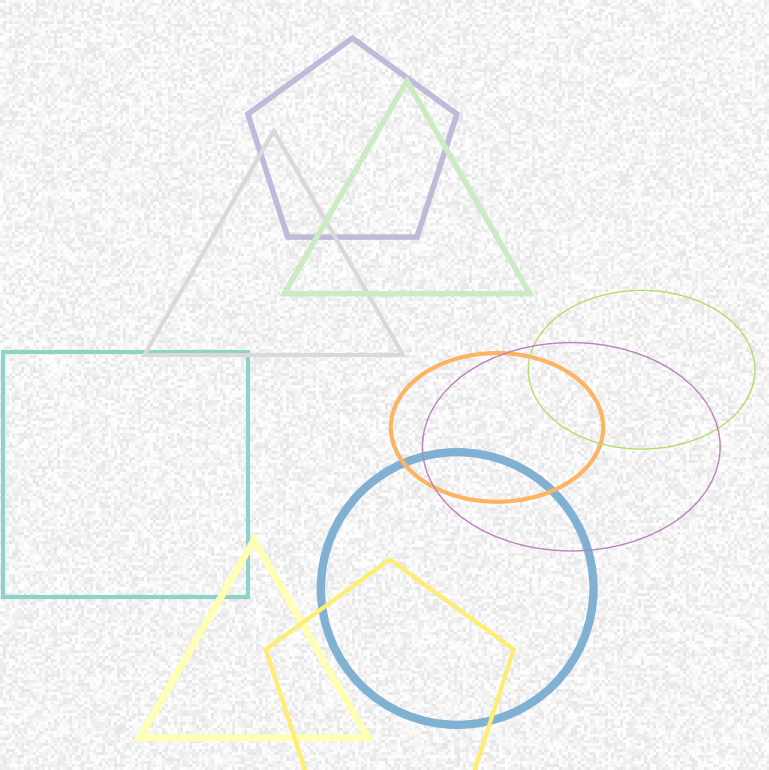[{"shape": "square", "thickness": 1.5, "radius": 0.8, "center": [0.163, 0.383]}, {"shape": "triangle", "thickness": 2.5, "radius": 0.86, "center": [0.33, 0.127]}, {"shape": "pentagon", "thickness": 2, "radius": 0.71, "center": [0.458, 0.808]}, {"shape": "circle", "thickness": 3, "radius": 0.89, "center": [0.594, 0.236]}, {"shape": "oval", "thickness": 1.5, "radius": 0.69, "center": [0.645, 0.445]}, {"shape": "oval", "thickness": 0.5, "radius": 0.74, "center": [0.833, 0.52]}, {"shape": "triangle", "thickness": 1.5, "radius": 0.97, "center": [0.355, 0.636]}, {"shape": "oval", "thickness": 0.5, "radius": 0.97, "center": [0.742, 0.42]}, {"shape": "triangle", "thickness": 2, "radius": 0.92, "center": [0.529, 0.711]}, {"shape": "pentagon", "thickness": 1.5, "radius": 0.85, "center": [0.506, 0.104]}]